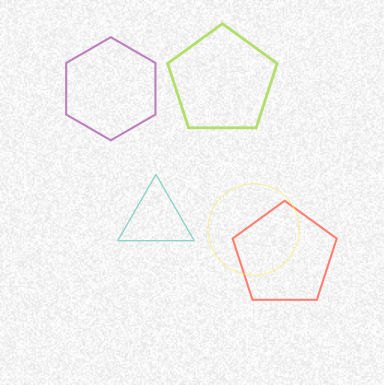[{"shape": "triangle", "thickness": 1, "radius": 0.57, "center": [0.405, 0.432]}, {"shape": "pentagon", "thickness": 1.5, "radius": 0.71, "center": [0.739, 0.336]}, {"shape": "pentagon", "thickness": 2, "radius": 0.75, "center": [0.578, 0.789]}, {"shape": "hexagon", "thickness": 1.5, "radius": 0.67, "center": [0.288, 0.769]}, {"shape": "circle", "thickness": 0.5, "radius": 0.59, "center": [0.659, 0.404]}]